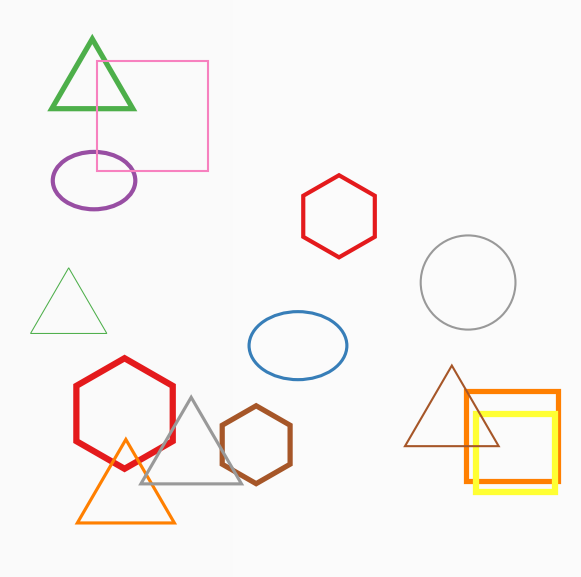[{"shape": "hexagon", "thickness": 3, "radius": 0.48, "center": [0.214, 0.283]}, {"shape": "hexagon", "thickness": 2, "radius": 0.36, "center": [0.583, 0.625]}, {"shape": "oval", "thickness": 1.5, "radius": 0.42, "center": [0.513, 0.401]}, {"shape": "triangle", "thickness": 0.5, "radius": 0.38, "center": [0.118, 0.46]}, {"shape": "triangle", "thickness": 2.5, "radius": 0.4, "center": [0.159, 0.851]}, {"shape": "oval", "thickness": 2, "radius": 0.36, "center": [0.162, 0.686]}, {"shape": "triangle", "thickness": 1.5, "radius": 0.48, "center": [0.217, 0.142]}, {"shape": "square", "thickness": 2.5, "radius": 0.39, "center": [0.881, 0.244]}, {"shape": "square", "thickness": 3, "radius": 0.34, "center": [0.887, 0.214]}, {"shape": "hexagon", "thickness": 2.5, "radius": 0.34, "center": [0.441, 0.229]}, {"shape": "triangle", "thickness": 1, "radius": 0.47, "center": [0.777, 0.273]}, {"shape": "square", "thickness": 1, "radius": 0.48, "center": [0.263, 0.798]}, {"shape": "triangle", "thickness": 1.5, "radius": 0.5, "center": [0.329, 0.211]}, {"shape": "circle", "thickness": 1, "radius": 0.41, "center": [0.805, 0.51]}]